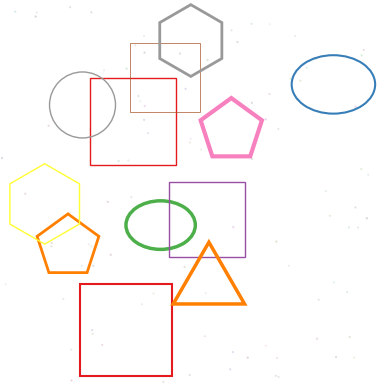[{"shape": "square", "thickness": 1, "radius": 0.56, "center": [0.345, 0.684]}, {"shape": "square", "thickness": 1.5, "radius": 0.6, "center": [0.328, 0.144]}, {"shape": "oval", "thickness": 1.5, "radius": 0.54, "center": [0.866, 0.781]}, {"shape": "oval", "thickness": 2.5, "radius": 0.45, "center": [0.417, 0.415]}, {"shape": "square", "thickness": 1, "radius": 0.49, "center": [0.537, 0.43]}, {"shape": "pentagon", "thickness": 2, "radius": 0.42, "center": [0.177, 0.36]}, {"shape": "triangle", "thickness": 2.5, "radius": 0.53, "center": [0.543, 0.264]}, {"shape": "hexagon", "thickness": 1, "radius": 0.52, "center": [0.116, 0.47]}, {"shape": "square", "thickness": 0.5, "radius": 0.45, "center": [0.429, 0.799]}, {"shape": "pentagon", "thickness": 3, "radius": 0.42, "center": [0.601, 0.662]}, {"shape": "hexagon", "thickness": 2, "radius": 0.47, "center": [0.496, 0.895]}, {"shape": "circle", "thickness": 1, "radius": 0.43, "center": [0.214, 0.727]}]